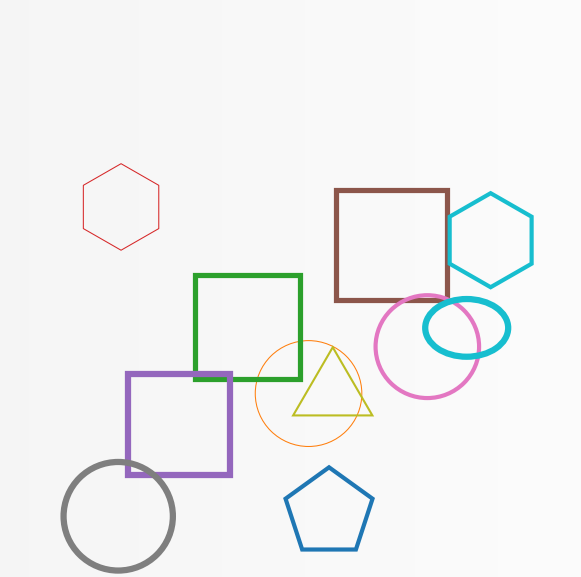[{"shape": "pentagon", "thickness": 2, "radius": 0.39, "center": [0.566, 0.111]}, {"shape": "circle", "thickness": 0.5, "radius": 0.46, "center": [0.531, 0.318]}, {"shape": "square", "thickness": 2.5, "radius": 0.45, "center": [0.426, 0.433]}, {"shape": "hexagon", "thickness": 0.5, "radius": 0.37, "center": [0.208, 0.641]}, {"shape": "square", "thickness": 3, "radius": 0.44, "center": [0.308, 0.264]}, {"shape": "square", "thickness": 2.5, "radius": 0.48, "center": [0.673, 0.575]}, {"shape": "circle", "thickness": 2, "radius": 0.45, "center": [0.735, 0.399]}, {"shape": "circle", "thickness": 3, "radius": 0.47, "center": [0.203, 0.105]}, {"shape": "triangle", "thickness": 1, "radius": 0.39, "center": [0.572, 0.319]}, {"shape": "oval", "thickness": 3, "radius": 0.36, "center": [0.803, 0.431]}, {"shape": "hexagon", "thickness": 2, "radius": 0.41, "center": [0.844, 0.583]}]